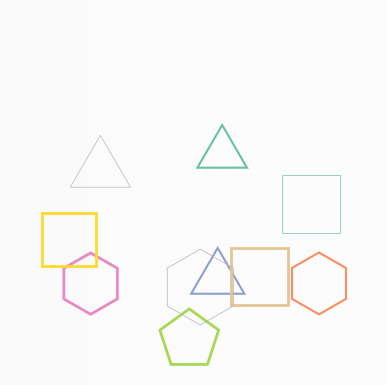[{"shape": "triangle", "thickness": 1.5, "radius": 0.37, "center": [0.573, 0.601]}, {"shape": "square", "thickness": 0.5, "radius": 0.37, "center": [0.803, 0.47]}, {"shape": "hexagon", "thickness": 1.5, "radius": 0.4, "center": [0.823, 0.264]}, {"shape": "triangle", "thickness": 1.5, "radius": 0.4, "center": [0.562, 0.277]}, {"shape": "hexagon", "thickness": 2, "radius": 0.4, "center": [0.234, 0.263]}, {"shape": "pentagon", "thickness": 2, "radius": 0.4, "center": [0.488, 0.118]}, {"shape": "square", "thickness": 2, "radius": 0.34, "center": [0.178, 0.379]}, {"shape": "square", "thickness": 2, "radius": 0.37, "center": [0.67, 0.281]}, {"shape": "triangle", "thickness": 0.5, "radius": 0.45, "center": [0.259, 0.559]}, {"shape": "hexagon", "thickness": 0.5, "radius": 0.49, "center": [0.517, 0.254]}]